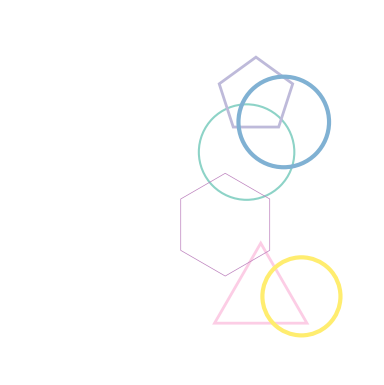[{"shape": "circle", "thickness": 1.5, "radius": 0.62, "center": [0.64, 0.605]}, {"shape": "pentagon", "thickness": 2, "radius": 0.5, "center": [0.665, 0.751]}, {"shape": "circle", "thickness": 3, "radius": 0.59, "center": [0.737, 0.683]}, {"shape": "triangle", "thickness": 2, "radius": 0.69, "center": [0.677, 0.23]}, {"shape": "hexagon", "thickness": 0.5, "radius": 0.67, "center": [0.585, 0.416]}, {"shape": "circle", "thickness": 3, "radius": 0.51, "center": [0.783, 0.23]}]